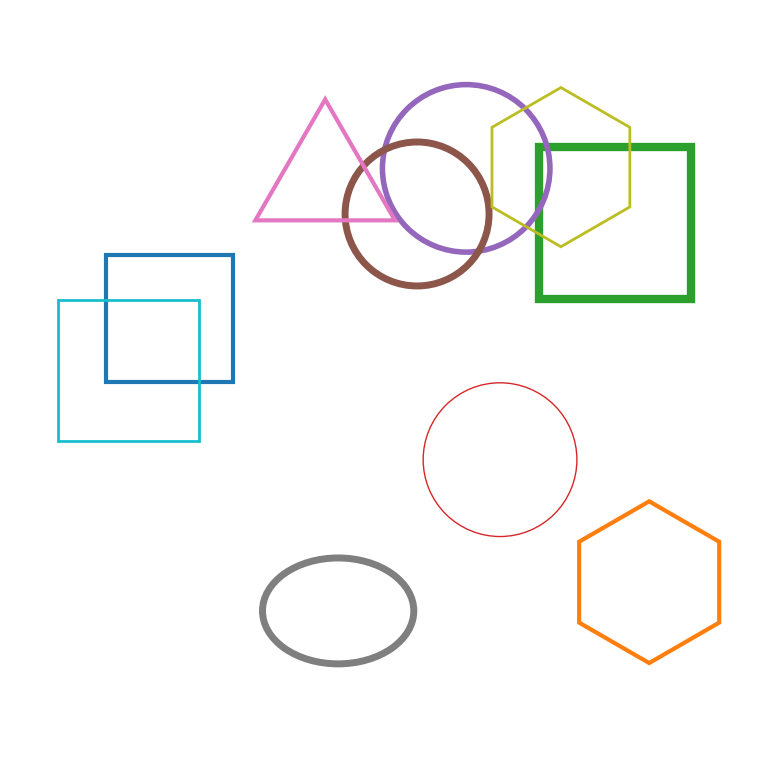[{"shape": "square", "thickness": 1.5, "radius": 0.41, "center": [0.22, 0.586]}, {"shape": "hexagon", "thickness": 1.5, "radius": 0.53, "center": [0.843, 0.244]}, {"shape": "square", "thickness": 3, "radius": 0.49, "center": [0.799, 0.71]}, {"shape": "circle", "thickness": 0.5, "radius": 0.5, "center": [0.649, 0.403]}, {"shape": "circle", "thickness": 2, "radius": 0.54, "center": [0.605, 0.781]}, {"shape": "circle", "thickness": 2.5, "radius": 0.47, "center": [0.542, 0.722]}, {"shape": "triangle", "thickness": 1.5, "radius": 0.52, "center": [0.422, 0.766]}, {"shape": "oval", "thickness": 2.5, "radius": 0.49, "center": [0.439, 0.207]}, {"shape": "hexagon", "thickness": 1, "radius": 0.52, "center": [0.728, 0.783]}, {"shape": "square", "thickness": 1, "radius": 0.46, "center": [0.167, 0.519]}]